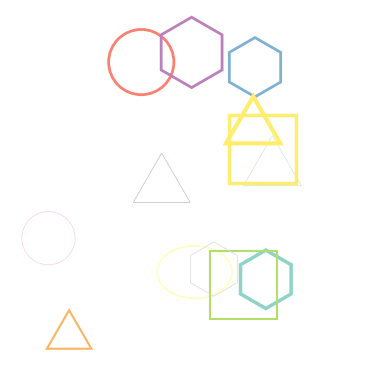[{"shape": "hexagon", "thickness": 2.5, "radius": 0.38, "center": [0.69, 0.275]}, {"shape": "oval", "thickness": 1, "radius": 0.49, "center": [0.505, 0.293]}, {"shape": "triangle", "thickness": 0.5, "radius": 0.43, "center": [0.42, 0.517]}, {"shape": "circle", "thickness": 2, "radius": 0.42, "center": [0.367, 0.839]}, {"shape": "hexagon", "thickness": 2, "radius": 0.38, "center": [0.662, 0.825]}, {"shape": "triangle", "thickness": 1.5, "radius": 0.33, "center": [0.179, 0.128]}, {"shape": "square", "thickness": 1.5, "radius": 0.44, "center": [0.632, 0.26]}, {"shape": "circle", "thickness": 0.5, "radius": 0.35, "center": [0.126, 0.381]}, {"shape": "hexagon", "thickness": 0.5, "radius": 0.35, "center": [0.556, 0.301]}, {"shape": "hexagon", "thickness": 2, "radius": 0.46, "center": [0.498, 0.864]}, {"shape": "triangle", "thickness": 0.5, "radius": 0.43, "center": [0.707, 0.561]}, {"shape": "triangle", "thickness": 3, "radius": 0.41, "center": [0.658, 0.668]}, {"shape": "square", "thickness": 2.5, "radius": 0.44, "center": [0.682, 0.613]}]